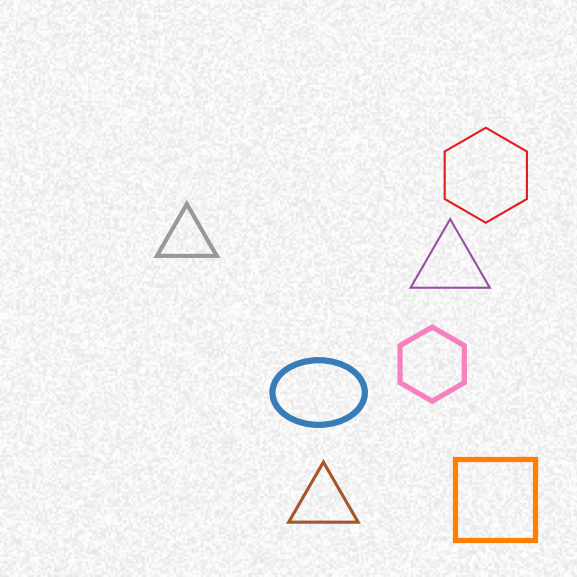[{"shape": "hexagon", "thickness": 1, "radius": 0.41, "center": [0.841, 0.696]}, {"shape": "oval", "thickness": 3, "radius": 0.4, "center": [0.552, 0.319]}, {"shape": "triangle", "thickness": 1, "radius": 0.4, "center": [0.78, 0.54]}, {"shape": "square", "thickness": 2.5, "radius": 0.35, "center": [0.857, 0.134]}, {"shape": "triangle", "thickness": 1.5, "radius": 0.35, "center": [0.56, 0.13]}, {"shape": "hexagon", "thickness": 2.5, "radius": 0.32, "center": [0.748, 0.369]}, {"shape": "triangle", "thickness": 2, "radius": 0.3, "center": [0.324, 0.586]}]